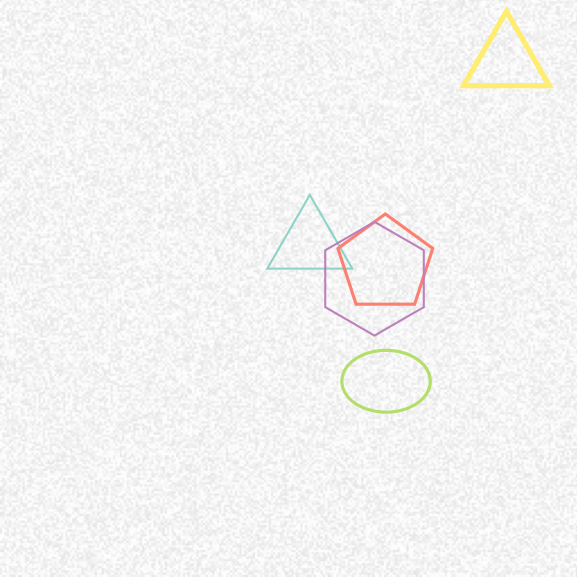[{"shape": "triangle", "thickness": 1, "radius": 0.43, "center": [0.536, 0.577]}, {"shape": "pentagon", "thickness": 1.5, "radius": 0.43, "center": [0.667, 0.542]}, {"shape": "oval", "thickness": 1.5, "radius": 0.38, "center": [0.669, 0.339]}, {"shape": "hexagon", "thickness": 1, "radius": 0.49, "center": [0.649, 0.517]}, {"shape": "triangle", "thickness": 2.5, "radius": 0.43, "center": [0.877, 0.894]}]